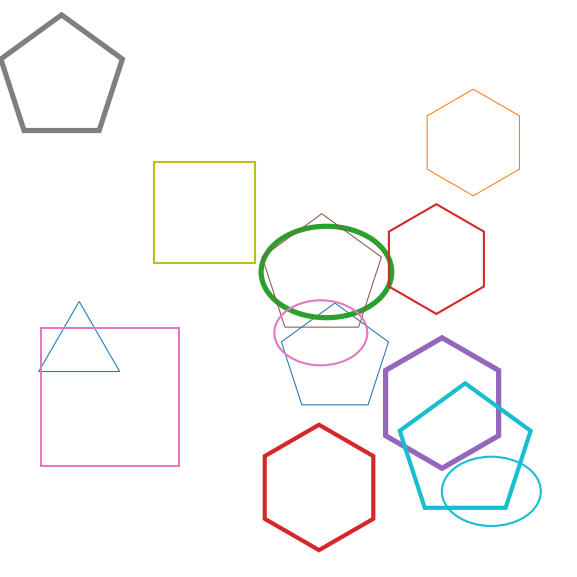[{"shape": "triangle", "thickness": 0.5, "radius": 0.4, "center": [0.137, 0.396]}, {"shape": "pentagon", "thickness": 0.5, "radius": 0.49, "center": [0.58, 0.377]}, {"shape": "hexagon", "thickness": 0.5, "radius": 0.46, "center": [0.82, 0.752]}, {"shape": "oval", "thickness": 2.5, "radius": 0.57, "center": [0.565, 0.528]}, {"shape": "hexagon", "thickness": 2, "radius": 0.54, "center": [0.552, 0.155]}, {"shape": "hexagon", "thickness": 1, "radius": 0.48, "center": [0.756, 0.551]}, {"shape": "hexagon", "thickness": 2.5, "radius": 0.56, "center": [0.766, 0.301]}, {"shape": "pentagon", "thickness": 0.5, "radius": 0.54, "center": [0.557, 0.52]}, {"shape": "square", "thickness": 1, "radius": 0.6, "center": [0.19, 0.311]}, {"shape": "oval", "thickness": 1, "radius": 0.4, "center": [0.556, 0.423]}, {"shape": "pentagon", "thickness": 2.5, "radius": 0.55, "center": [0.107, 0.863]}, {"shape": "square", "thickness": 1, "radius": 0.44, "center": [0.354, 0.632]}, {"shape": "pentagon", "thickness": 2, "radius": 0.6, "center": [0.806, 0.216]}, {"shape": "oval", "thickness": 1, "radius": 0.43, "center": [0.851, 0.148]}]